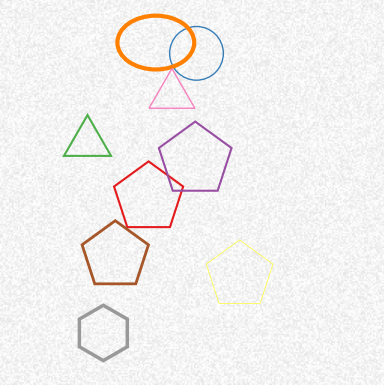[{"shape": "pentagon", "thickness": 1.5, "radius": 0.47, "center": [0.386, 0.486]}, {"shape": "circle", "thickness": 1, "radius": 0.35, "center": [0.51, 0.861]}, {"shape": "triangle", "thickness": 1.5, "radius": 0.35, "center": [0.227, 0.63]}, {"shape": "pentagon", "thickness": 1.5, "radius": 0.5, "center": [0.507, 0.585]}, {"shape": "oval", "thickness": 3, "radius": 0.5, "center": [0.405, 0.889]}, {"shape": "pentagon", "thickness": 0.5, "radius": 0.46, "center": [0.622, 0.286]}, {"shape": "pentagon", "thickness": 2, "radius": 0.45, "center": [0.299, 0.336]}, {"shape": "triangle", "thickness": 1, "radius": 0.34, "center": [0.447, 0.753]}, {"shape": "hexagon", "thickness": 2.5, "radius": 0.36, "center": [0.268, 0.135]}]